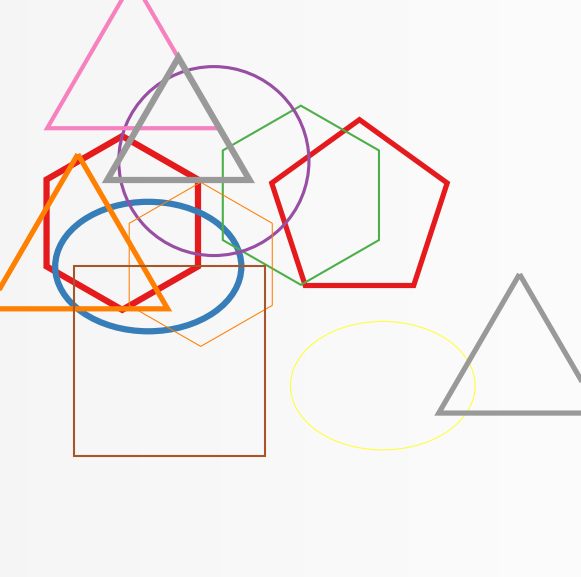[{"shape": "pentagon", "thickness": 2.5, "radius": 0.79, "center": [0.618, 0.633]}, {"shape": "hexagon", "thickness": 3, "radius": 0.75, "center": [0.21, 0.613]}, {"shape": "oval", "thickness": 3, "radius": 0.8, "center": [0.255, 0.538]}, {"shape": "hexagon", "thickness": 1, "radius": 0.78, "center": [0.518, 0.661]}, {"shape": "circle", "thickness": 1.5, "radius": 0.82, "center": [0.368, 0.72]}, {"shape": "hexagon", "thickness": 0.5, "radius": 0.71, "center": [0.345, 0.541]}, {"shape": "triangle", "thickness": 2.5, "radius": 0.89, "center": [0.134, 0.554]}, {"shape": "oval", "thickness": 0.5, "radius": 0.79, "center": [0.659, 0.331]}, {"shape": "square", "thickness": 1, "radius": 0.82, "center": [0.291, 0.374]}, {"shape": "triangle", "thickness": 2, "radius": 0.85, "center": [0.229, 0.863]}, {"shape": "triangle", "thickness": 2.5, "radius": 0.8, "center": [0.894, 0.364]}, {"shape": "triangle", "thickness": 3, "radius": 0.71, "center": [0.307, 0.758]}]